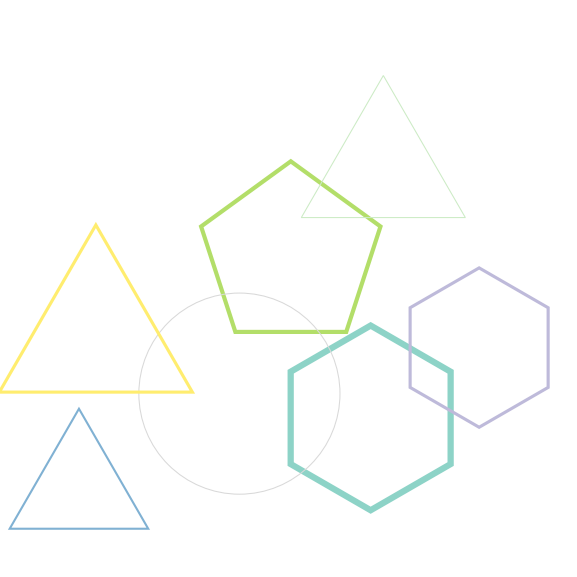[{"shape": "hexagon", "thickness": 3, "radius": 0.8, "center": [0.642, 0.276]}, {"shape": "hexagon", "thickness": 1.5, "radius": 0.69, "center": [0.83, 0.397]}, {"shape": "triangle", "thickness": 1, "radius": 0.69, "center": [0.137, 0.153]}, {"shape": "pentagon", "thickness": 2, "radius": 0.82, "center": [0.504, 0.556]}, {"shape": "circle", "thickness": 0.5, "radius": 0.87, "center": [0.415, 0.318]}, {"shape": "triangle", "thickness": 0.5, "radius": 0.82, "center": [0.664, 0.704]}, {"shape": "triangle", "thickness": 1.5, "radius": 0.96, "center": [0.166, 0.417]}]